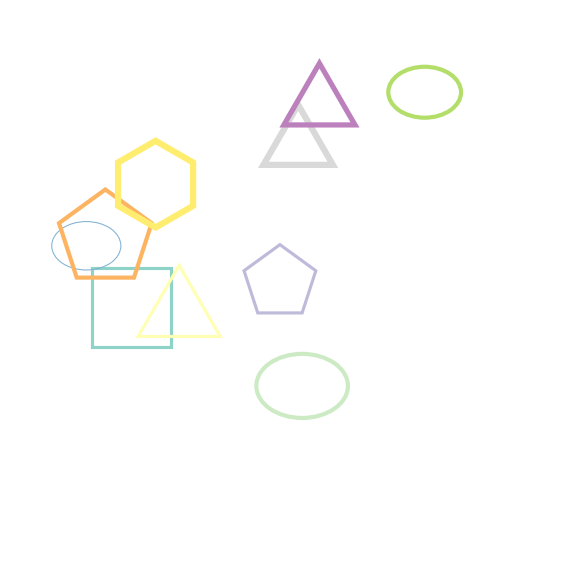[{"shape": "square", "thickness": 1.5, "radius": 0.34, "center": [0.228, 0.466]}, {"shape": "triangle", "thickness": 1.5, "radius": 0.41, "center": [0.31, 0.458]}, {"shape": "pentagon", "thickness": 1.5, "radius": 0.33, "center": [0.485, 0.51]}, {"shape": "oval", "thickness": 0.5, "radius": 0.3, "center": [0.149, 0.574]}, {"shape": "pentagon", "thickness": 2, "radius": 0.42, "center": [0.182, 0.587]}, {"shape": "oval", "thickness": 2, "radius": 0.31, "center": [0.735, 0.839]}, {"shape": "triangle", "thickness": 3, "radius": 0.35, "center": [0.516, 0.748]}, {"shape": "triangle", "thickness": 2.5, "radius": 0.36, "center": [0.553, 0.818]}, {"shape": "oval", "thickness": 2, "radius": 0.4, "center": [0.523, 0.331]}, {"shape": "hexagon", "thickness": 3, "radius": 0.38, "center": [0.269, 0.68]}]